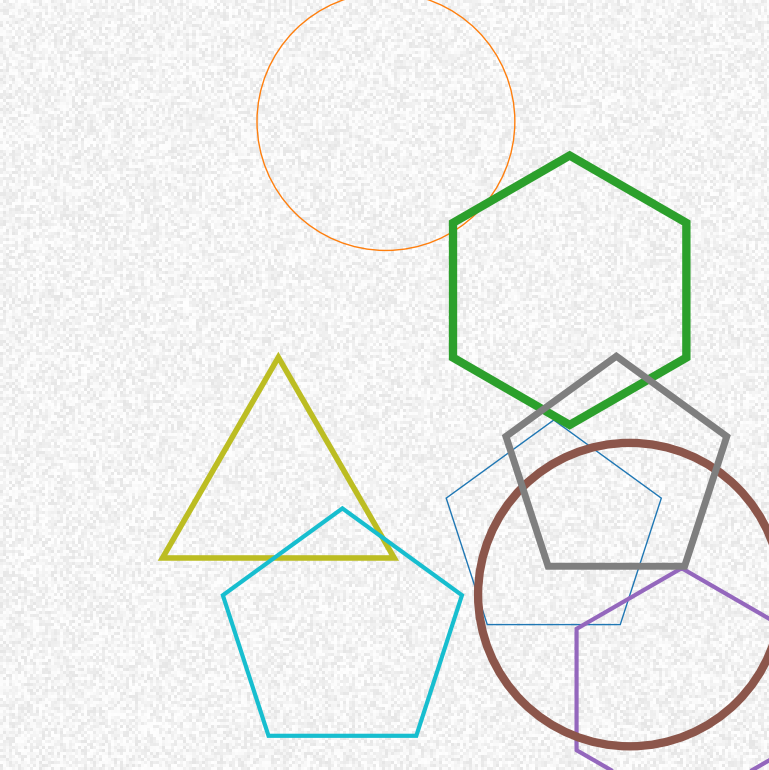[{"shape": "pentagon", "thickness": 0.5, "radius": 0.73, "center": [0.719, 0.308]}, {"shape": "circle", "thickness": 0.5, "radius": 0.84, "center": [0.501, 0.842]}, {"shape": "hexagon", "thickness": 3, "radius": 0.87, "center": [0.74, 0.623]}, {"shape": "hexagon", "thickness": 1.5, "radius": 0.79, "center": [0.885, 0.105]}, {"shape": "circle", "thickness": 3, "radius": 0.99, "center": [0.818, 0.228]}, {"shape": "pentagon", "thickness": 2.5, "radius": 0.75, "center": [0.8, 0.387]}, {"shape": "triangle", "thickness": 2, "radius": 0.87, "center": [0.362, 0.362]}, {"shape": "pentagon", "thickness": 1.5, "radius": 0.82, "center": [0.445, 0.177]}]